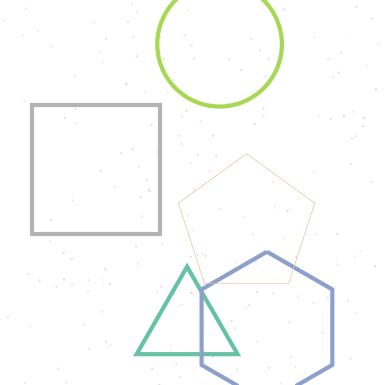[{"shape": "triangle", "thickness": 3, "radius": 0.76, "center": [0.486, 0.156]}, {"shape": "hexagon", "thickness": 3, "radius": 0.98, "center": [0.693, 0.15]}, {"shape": "circle", "thickness": 3, "radius": 0.81, "center": [0.57, 0.885]}, {"shape": "pentagon", "thickness": 0.5, "radius": 0.93, "center": [0.64, 0.415]}, {"shape": "square", "thickness": 3, "radius": 0.83, "center": [0.25, 0.56]}]